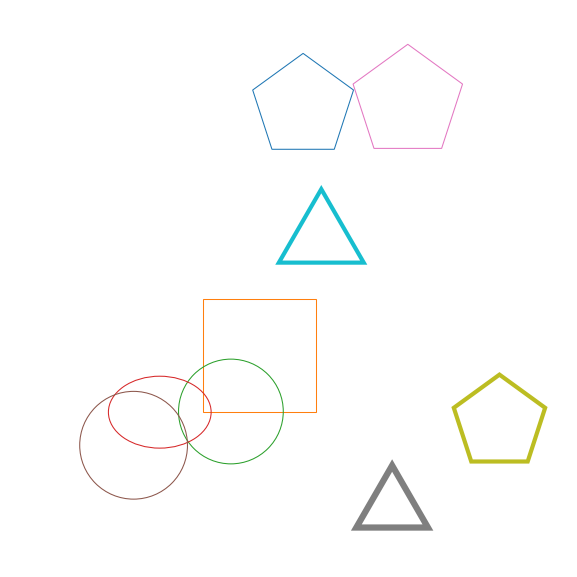[{"shape": "pentagon", "thickness": 0.5, "radius": 0.46, "center": [0.525, 0.815]}, {"shape": "square", "thickness": 0.5, "radius": 0.49, "center": [0.449, 0.384]}, {"shape": "circle", "thickness": 0.5, "radius": 0.45, "center": [0.4, 0.287]}, {"shape": "oval", "thickness": 0.5, "radius": 0.44, "center": [0.277, 0.285]}, {"shape": "circle", "thickness": 0.5, "radius": 0.47, "center": [0.231, 0.228]}, {"shape": "pentagon", "thickness": 0.5, "radius": 0.5, "center": [0.706, 0.823]}, {"shape": "triangle", "thickness": 3, "radius": 0.36, "center": [0.679, 0.121]}, {"shape": "pentagon", "thickness": 2, "radius": 0.42, "center": [0.865, 0.267]}, {"shape": "triangle", "thickness": 2, "radius": 0.42, "center": [0.556, 0.587]}]